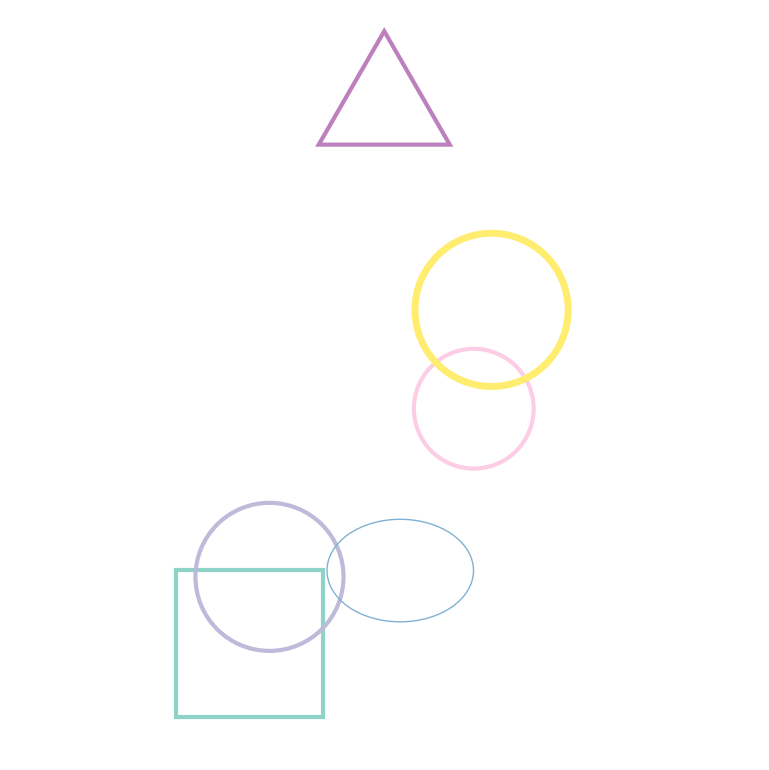[{"shape": "square", "thickness": 1.5, "radius": 0.48, "center": [0.324, 0.165]}, {"shape": "circle", "thickness": 1.5, "radius": 0.48, "center": [0.35, 0.251]}, {"shape": "oval", "thickness": 0.5, "radius": 0.48, "center": [0.52, 0.259]}, {"shape": "circle", "thickness": 1.5, "radius": 0.39, "center": [0.615, 0.469]}, {"shape": "triangle", "thickness": 1.5, "radius": 0.49, "center": [0.499, 0.861]}, {"shape": "circle", "thickness": 2.5, "radius": 0.5, "center": [0.638, 0.598]}]